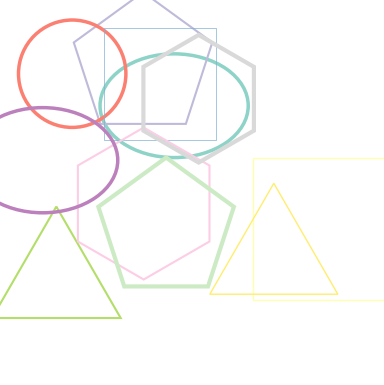[{"shape": "oval", "thickness": 2.5, "radius": 0.96, "center": [0.452, 0.725]}, {"shape": "square", "thickness": 1, "radius": 0.92, "center": [0.842, 0.405]}, {"shape": "pentagon", "thickness": 1.5, "radius": 0.95, "center": [0.372, 0.831]}, {"shape": "circle", "thickness": 2.5, "radius": 0.7, "center": [0.188, 0.809]}, {"shape": "square", "thickness": 0.5, "radius": 0.73, "center": [0.415, 0.782]}, {"shape": "triangle", "thickness": 1.5, "radius": 0.96, "center": [0.146, 0.27]}, {"shape": "hexagon", "thickness": 1.5, "radius": 0.99, "center": [0.373, 0.471]}, {"shape": "hexagon", "thickness": 3, "radius": 0.83, "center": [0.516, 0.744]}, {"shape": "oval", "thickness": 2.5, "radius": 0.98, "center": [0.111, 0.584]}, {"shape": "pentagon", "thickness": 3, "radius": 0.93, "center": [0.432, 0.406]}, {"shape": "triangle", "thickness": 1, "radius": 0.96, "center": [0.711, 0.332]}]